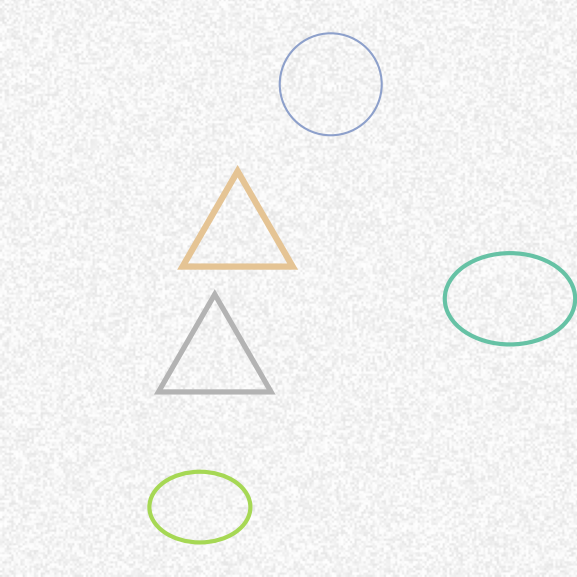[{"shape": "oval", "thickness": 2, "radius": 0.56, "center": [0.883, 0.482]}, {"shape": "circle", "thickness": 1, "radius": 0.44, "center": [0.573, 0.853]}, {"shape": "oval", "thickness": 2, "radius": 0.44, "center": [0.346, 0.121]}, {"shape": "triangle", "thickness": 3, "radius": 0.55, "center": [0.411, 0.593]}, {"shape": "triangle", "thickness": 2.5, "radius": 0.56, "center": [0.372, 0.377]}]